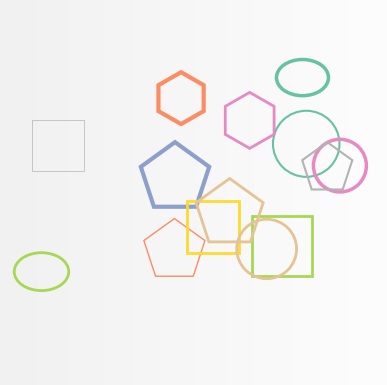[{"shape": "oval", "thickness": 2.5, "radius": 0.34, "center": [0.781, 0.798]}, {"shape": "circle", "thickness": 1.5, "radius": 0.43, "center": [0.79, 0.626]}, {"shape": "pentagon", "thickness": 1, "radius": 0.41, "center": [0.45, 0.35]}, {"shape": "hexagon", "thickness": 3, "radius": 0.34, "center": [0.467, 0.745]}, {"shape": "pentagon", "thickness": 3, "radius": 0.46, "center": [0.452, 0.538]}, {"shape": "hexagon", "thickness": 2, "radius": 0.36, "center": [0.644, 0.687]}, {"shape": "circle", "thickness": 2.5, "radius": 0.34, "center": [0.877, 0.57]}, {"shape": "oval", "thickness": 2, "radius": 0.35, "center": [0.107, 0.294]}, {"shape": "square", "thickness": 2, "radius": 0.39, "center": [0.728, 0.361]}, {"shape": "square", "thickness": 2, "radius": 0.33, "center": [0.549, 0.411]}, {"shape": "pentagon", "thickness": 2, "radius": 0.46, "center": [0.593, 0.445]}, {"shape": "circle", "thickness": 2, "radius": 0.39, "center": [0.688, 0.353]}, {"shape": "pentagon", "thickness": 1.5, "radius": 0.34, "center": [0.844, 0.563]}, {"shape": "square", "thickness": 0.5, "radius": 0.34, "center": [0.149, 0.622]}]